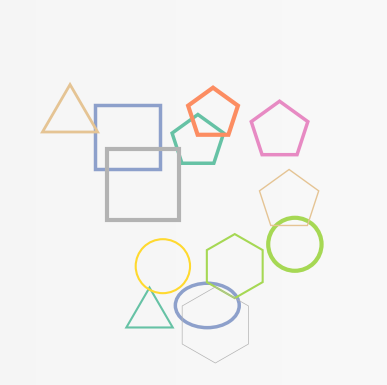[{"shape": "triangle", "thickness": 1.5, "radius": 0.35, "center": [0.386, 0.184]}, {"shape": "pentagon", "thickness": 2.5, "radius": 0.35, "center": [0.511, 0.633]}, {"shape": "pentagon", "thickness": 3, "radius": 0.34, "center": [0.55, 0.705]}, {"shape": "square", "thickness": 2.5, "radius": 0.42, "center": [0.329, 0.644]}, {"shape": "oval", "thickness": 2.5, "radius": 0.41, "center": [0.535, 0.207]}, {"shape": "pentagon", "thickness": 2.5, "radius": 0.38, "center": [0.721, 0.66]}, {"shape": "circle", "thickness": 3, "radius": 0.34, "center": [0.761, 0.365]}, {"shape": "hexagon", "thickness": 1.5, "radius": 0.42, "center": [0.606, 0.309]}, {"shape": "circle", "thickness": 1.5, "radius": 0.35, "center": [0.42, 0.309]}, {"shape": "pentagon", "thickness": 1, "radius": 0.4, "center": [0.746, 0.479]}, {"shape": "triangle", "thickness": 2, "radius": 0.41, "center": [0.181, 0.698]}, {"shape": "square", "thickness": 3, "radius": 0.46, "center": [0.369, 0.52]}, {"shape": "hexagon", "thickness": 0.5, "radius": 0.49, "center": [0.556, 0.156]}]